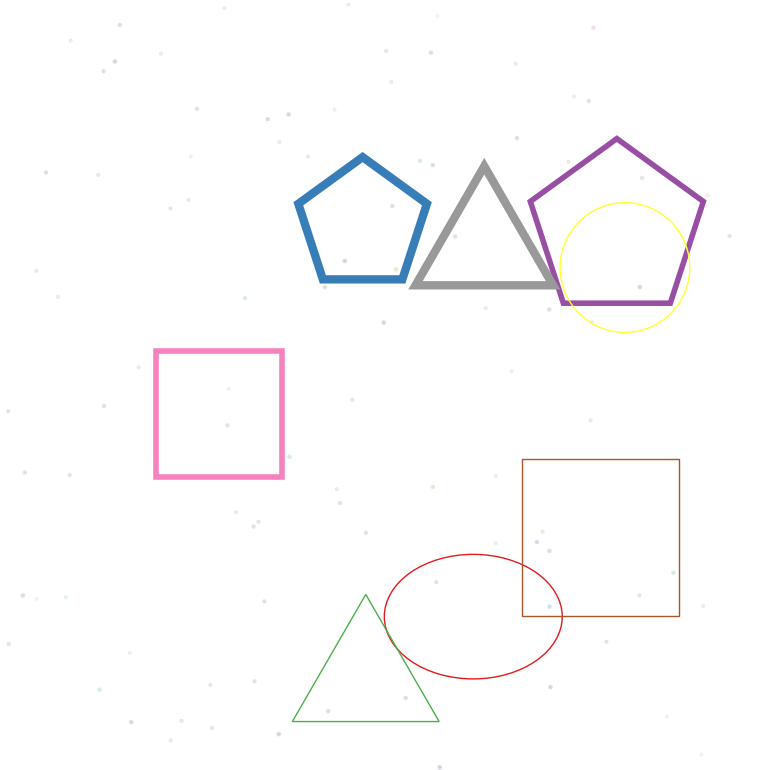[{"shape": "oval", "thickness": 0.5, "radius": 0.58, "center": [0.615, 0.199]}, {"shape": "pentagon", "thickness": 3, "radius": 0.44, "center": [0.471, 0.708]}, {"shape": "triangle", "thickness": 0.5, "radius": 0.55, "center": [0.475, 0.118]}, {"shape": "pentagon", "thickness": 2, "radius": 0.59, "center": [0.801, 0.702]}, {"shape": "circle", "thickness": 0.5, "radius": 0.42, "center": [0.812, 0.653]}, {"shape": "square", "thickness": 0.5, "radius": 0.51, "center": [0.78, 0.301]}, {"shape": "square", "thickness": 2, "radius": 0.41, "center": [0.284, 0.462]}, {"shape": "triangle", "thickness": 3, "radius": 0.52, "center": [0.629, 0.681]}]